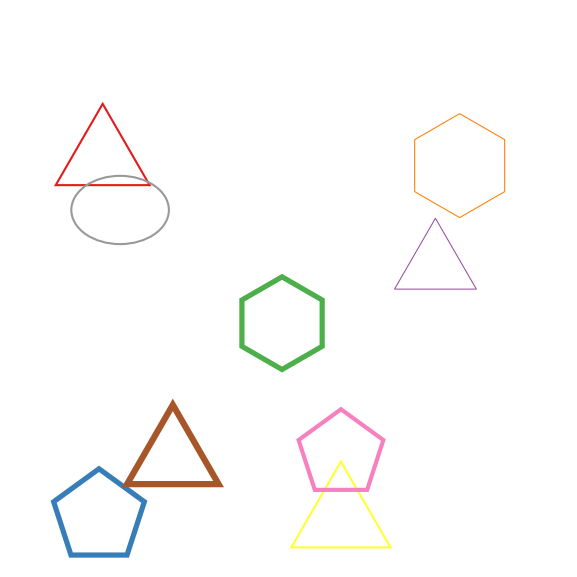[{"shape": "triangle", "thickness": 1, "radius": 0.47, "center": [0.178, 0.725]}, {"shape": "pentagon", "thickness": 2.5, "radius": 0.41, "center": [0.171, 0.105]}, {"shape": "hexagon", "thickness": 2.5, "radius": 0.4, "center": [0.488, 0.44]}, {"shape": "triangle", "thickness": 0.5, "radius": 0.41, "center": [0.754, 0.539]}, {"shape": "hexagon", "thickness": 0.5, "radius": 0.45, "center": [0.796, 0.712]}, {"shape": "triangle", "thickness": 1, "radius": 0.5, "center": [0.59, 0.101]}, {"shape": "triangle", "thickness": 3, "radius": 0.46, "center": [0.299, 0.207]}, {"shape": "pentagon", "thickness": 2, "radius": 0.39, "center": [0.59, 0.213]}, {"shape": "oval", "thickness": 1, "radius": 0.42, "center": [0.208, 0.636]}]